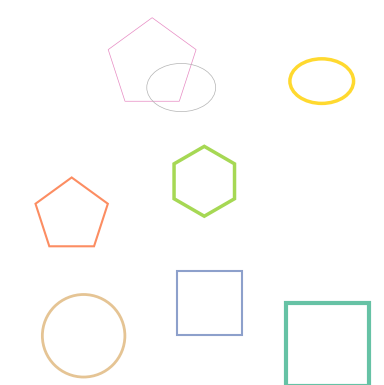[{"shape": "square", "thickness": 3, "radius": 0.54, "center": [0.85, 0.106]}, {"shape": "pentagon", "thickness": 1.5, "radius": 0.49, "center": [0.186, 0.44]}, {"shape": "square", "thickness": 1.5, "radius": 0.42, "center": [0.544, 0.214]}, {"shape": "pentagon", "thickness": 0.5, "radius": 0.6, "center": [0.395, 0.834]}, {"shape": "hexagon", "thickness": 2.5, "radius": 0.45, "center": [0.531, 0.529]}, {"shape": "oval", "thickness": 2.5, "radius": 0.41, "center": [0.836, 0.789]}, {"shape": "circle", "thickness": 2, "radius": 0.54, "center": [0.217, 0.128]}, {"shape": "oval", "thickness": 0.5, "radius": 0.45, "center": [0.471, 0.773]}]